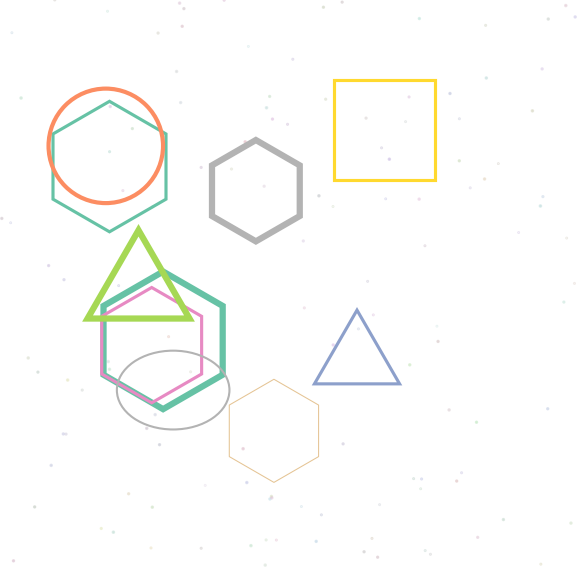[{"shape": "hexagon", "thickness": 3, "radius": 0.6, "center": [0.282, 0.41]}, {"shape": "hexagon", "thickness": 1.5, "radius": 0.56, "center": [0.19, 0.711]}, {"shape": "circle", "thickness": 2, "radius": 0.5, "center": [0.183, 0.747]}, {"shape": "triangle", "thickness": 1.5, "radius": 0.43, "center": [0.618, 0.377]}, {"shape": "hexagon", "thickness": 1.5, "radius": 0.5, "center": [0.263, 0.401]}, {"shape": "triangle", "thickness": 3, "radius": 0.51, "center": [0.24, 0.499]}, {"shape": "square", "thickness": 1.5, "radius": 0.43, "center": [0.666, 0.775]}, {"shape": "hexagon", "thickness": 0.5, "radius": 0.45, "center": [0.474, 0.253]}, {"shape": "hexagon", "thickness": 3, "radius": 0.44, "center": [0.443, 0.669]}, {"shape": "oval", "thickness": 1, "radius": 0.49, "center": [0.3, 0.324]}]